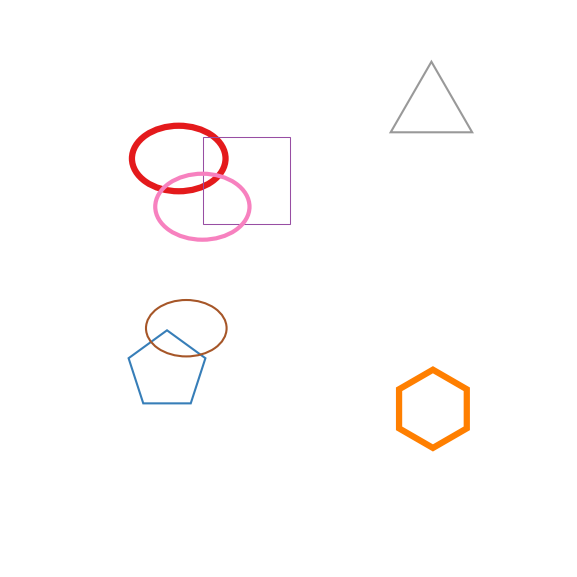[{"shape": "oval", "thickness": 3, "radius": 0.41, "center": [0.31, 0.725]}, {"shape": "pentagon", "thickness": 1, "radius": 0.35, "center": [0.289, 0.357]}, {"shape": "square", "thickness": 0.5, "radius": 0.38, "center": [0.426, 0.687]}, {"shape": "hexagon", "thickness": 3, "radius": 0.34, "center": [0.75, 0.291]}, {"shape": "oval", "thickness": 1, "radius": 0.35, "center": [0.323, 0.431]}, {"shape": "oval", "thickness": 2, "radius": 0.41, "center": [0.35, 0.641]}, {"shape": "triangle", "thickness": 1, "radius": 0.41, "center": [0.747, 0.811]}]